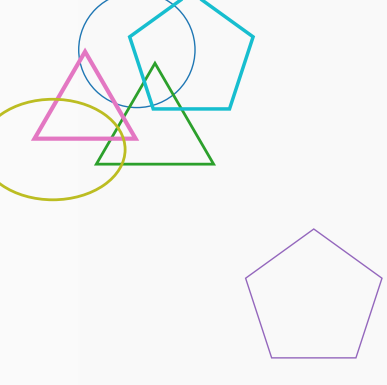[{"shape": "circle", "thickness": 1, "radius": 0.75, "center": [0.353, 0.871]}, {"shape": "triangle", "thickness": 2, "radius": 0.87, "center": [0.4, 0.661]}, {"shape": "pentagon", "thickness": 1, "radius": 0.93, "center": [0.81, 0.22]}, {"shape": "triangle", "thickness": 3, "radius": 0.75, "center": [0.219, 0.715]}, {"shape": "oval", "thickness": 2, "radius": 0.93, "center": [0.136, 0.612]}, {"shape": "pentagon", "thickness": 2.5, "radius": 0.84, "center": [0.494, 0.853]}]